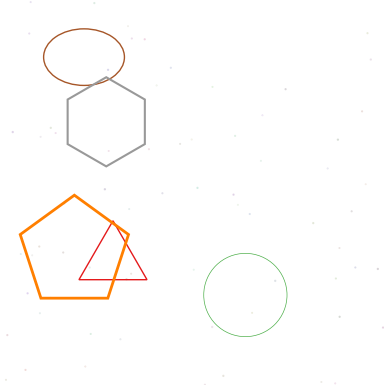[{"shape": "triangle", "thickness": 1, "radius": 0.51, "center": [0.293, 0.325]}, {"shape": "circle", "thickness": 0.5, "radius": 0.54, "center": [0.637, 0.234]}, {"shape": "pentagon", "thickness": 2, "radius": 0.74, "center": [0.193, 0.345]}, {"shape": "oval", "thickness": 1, "radius": 0.52, "center": [0.218, 0.852]}, {"shape": "hexagon", "thickness": 1.5, "radius": 0.58, "center": [0.276, 0.684]}]